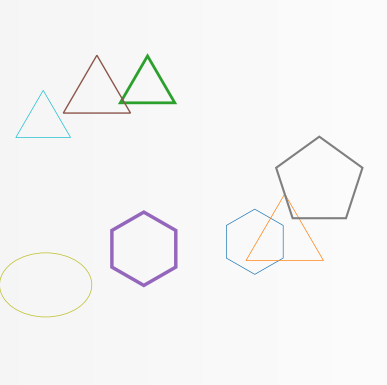[{"shape": "hexagon", "thickness": 0.5, "radius": 0.42, "center": [0.657, 0.372]}, {"shape": "triangle", "thickness": 0.5, "radius": 0.58, "center": [0.735, 0.381]}, {"shape": "triangle", "thickness": 2, "radius": 0.41, "center": [0.381, 0.773]}, {"shape": "hexagon", "thickness": 2.5, "radius": 0.48, "center": [0.371, 0.354]}, {"shape": "triangle", "thickness": 1, "radius": 0.5, "center": [0.25, 0.756]}, {"shape": "pentagon", "thickness": 1.5, "radius": 0.59, "center": [0.824, 0.528]}, {"shape": "oval", "thickness": 0.5, "radius": 0.59, "center": [0.118, 0.26]}, {"shape": "triangle", "thickness": 0.5, "radius": 0.41, "center": [0.111, 0.684]}]